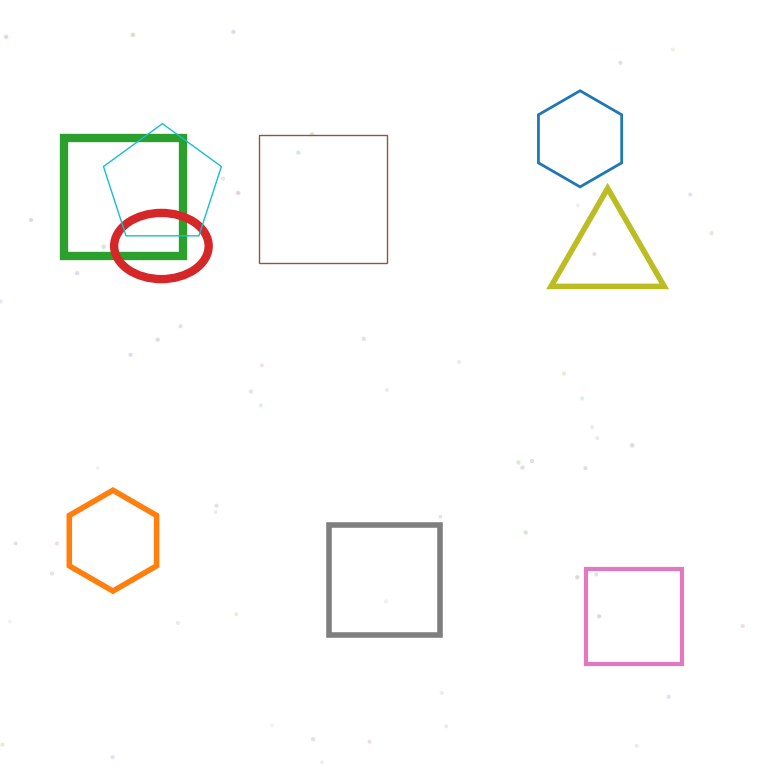[{"shape": "hexagon", "thickness": 1, "radius": 0.31, "center": [0.753, 0.82]}, {"shape": "hexagon", "thickness": 2, "radius": 0.33, "center": [0.147, 0.298]}, {"shape": "square", "thickness": 3, "radius": 0.39, "center": [0.16, 0.744]}, {"shape": "oval", "thickness": 3, "radius": 0.31, "center": [0.21, 0.681]}, {"shape": "square", "thickness": 0.5, "radius": 0.42, "center": [0.419, 0.741]}, {"shape": "square", "thickness": 1.5, "radius": 0.31, "center": [0.823, 0.2]}, {"shape": "square", "thickness": 2, "radius": 0.36, "center": [0.499, 0.247]}, {"shape": "triangle", "thickness": 2, "radius": 0.42, "center": [0.789, 0.67]}, {"shape": "pentagon", "thickness": 0.5, "radius": 0.4, "center": [0.211, 0.759]}]